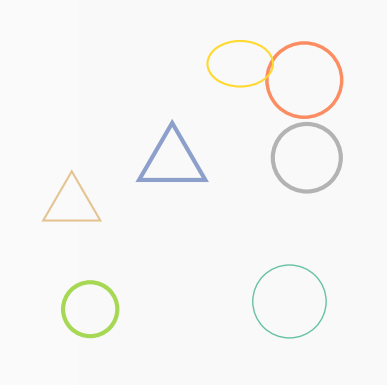[{"shape": "circle", "thickness": 1, "radius": 0.47, "center": [0.747, 0.217]}, {"shape": "circle", "thickness": 2.5, "radius": 0.48, "center": [0.785, 0.792]}, {"shape": "triangle", "thickness": 3, "radius": 0.49, "center": [0.444, 0.582]}, {"shape": "circle", "thickness": 3, "radius": 0.35, "center": [0.233, 0.197]}, {"shape": "oval", "thickness": 1.5, "radius": 0.42, "center": [0.62, 0.834]}, {"shape": "triangle", "thickness": 1.5, "radius": 0.43, "center": [0.185, 0.47]}, {"shape": "circle", "thickness": 3, "radius": 0.44, "center": [0.792, 0.59]}]